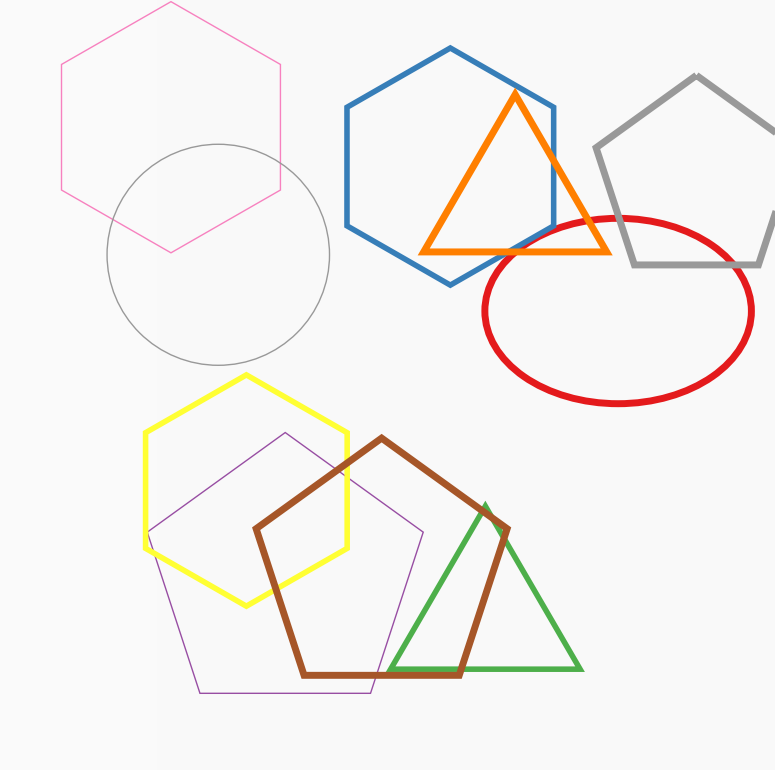[{"shape": "oval", "thickness": 2.5, "radius": 0.86, "center": [0.798, 0.596]}, {"shape": "hexagon", "thickness": 2, "radius": 0.77, "center": [0.581, 0.784]}, {"shape": "triangle", "thickness": 2, "radius": 0.71, "center": [0.626, 0.201]}, {"shape": "pentagon", "thickness": 0.5, "radius": 0.94, "center": [0.368, 0.251]}, {"shape": "triangle", "thickness": 2.5, "radius": 0.68, "center": [0.665, 0.741]}, {"shape": "hexagon", "thickness": 2, "radius": 0.75, "center": [0.318, 0.363]}, {"shape": "pentagon", "thickness": 2.5, "radius": 0.85, "center": [0.492, 0.261]}, {"shape": "hexagon", "thickness": 0.5, "radius": 0.82, "center": [0.221, 0.835]}, {"shape": "circle", "thickness": 0.5, "radius": 0.72, "center": [0.282, 0.669]}, {"shape": "pentagon", "thickness": 2.5, "radius": 0.68, "center": [0.899, 0.766]}]